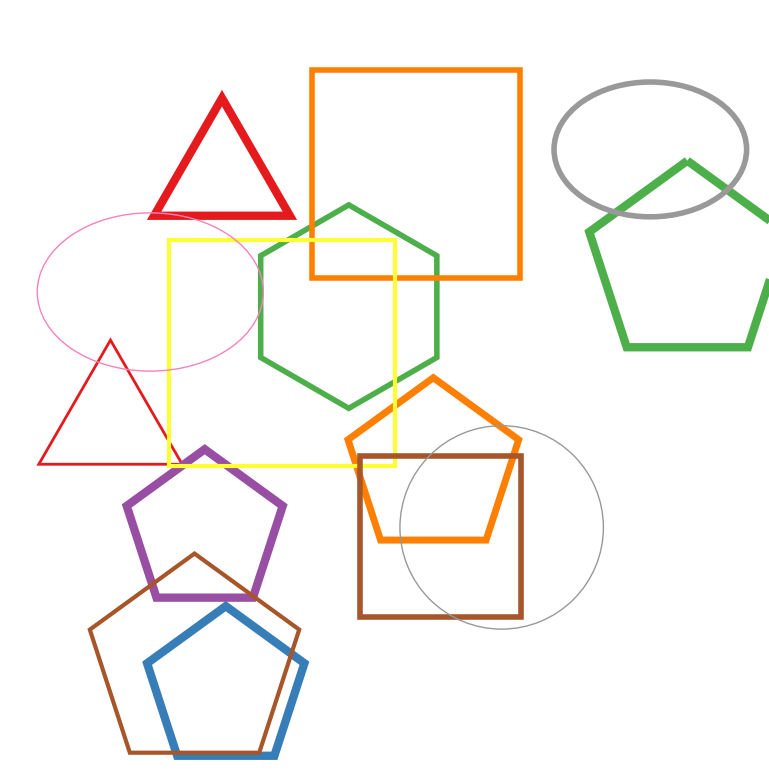[{"shape": "triangle", "thickness": 3, "radius": 0.51, "center": [0.288, 0.771]}, {"shape": "triangle", "thickness": 1, "radius": 0.54, "center": [0.143, 0.451]}, {"shape": "pentagon", "thickness": 3, "radius": 0.54, "center": [0.293, 0.105]}, {"shape": "hexagon", "thickness": 2, "radius": 0.66, "center": [0.453, 0.602]}, {"shape": "pentagon", "thickness": 3, "radius": 0.67, "center": [0.893, 0.657]}, {"shape": "pentagon", "thickness": 3, "radius": 0.53, "center": [0.266, 0.31]}, {"shape": "square", "thickness": 2, "radius": 0.67, "center": [0.54, 0.774]}, {"shape": "pentagon", "thickness": 2.5, "radius": 0.58, "center": [0.563, 0.393]}, {"shape": "square", "thickness": 1.5, "radius": 0.73, "center": [0.366, 0.542]}, {"shape": "pentagon", "thickness": 1.5, "radius": 0.71, "center": [0.253, 0.138]}, {"shape": "square", "thickness": 2, "radius": 0.52, "center": [0.572, 0.303]}, {"shape": "oval", "thickness": 0.5, "radius": 0.73, "center": [0.195, 0.621]}, {"shape": "circle", "thickness": 0.5, "radius": 0.66, "center": [0.652, 0.315]}, {"shape": "oval", "thickness": 2, "radius": 0.63, "center": [0.845, 0.806]}]